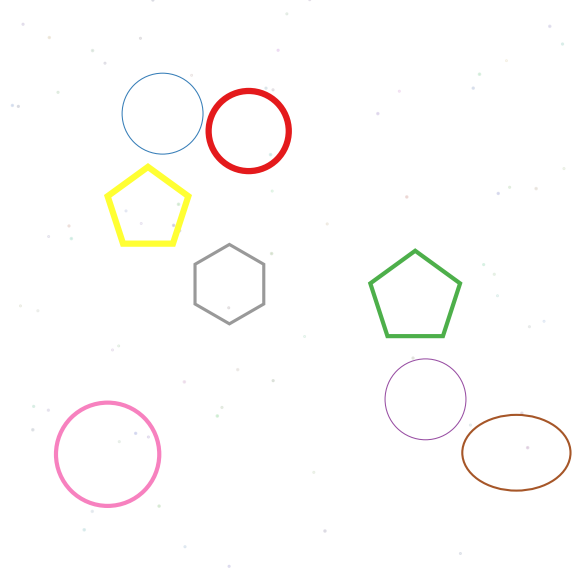[{"shape": "circle", "thickness": 3, "radius": 0.35, "center": [0.431, 0.772]}, {"shape": "circle", "thickness": 0.5, "radius": 0.35, "center": [0.282, 0.802]}, {"shape": "pentagon", "thickness": 2, "radius": 0.41, "center": [0.719, 0.483]}, {"shape": "circle", "thickness": 0.5, "radius": 0.35, "center": [0.737, 0.308]}, {"shape": "pentagon", "thickness": 3, "radius": 0.37, "center": [0.256, 0.637]}, {"shape": "oval", "thickness": 1, "radius": 0.47, "center": [0.894, 0.215]}, {"shape": "circle", "thickness": 2, "radius": 0.45, "center": [0.186, 0.213]}, {"shape": "hexagon", "thickness": 1.5, "radius": 0.34, "center": [0.397, 0.507]}]